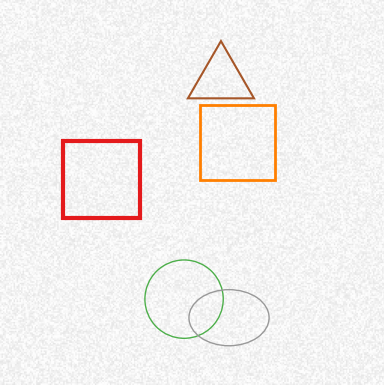[{"shape": "square", "thickness": 3, "radius": 0.5, "center": [0.263, 0.533]}, {"shape": "circle", "thickness": 1, "radius": 0.51, "center": [0.478, 0.223]}, {"shape": "square", "thickness": 2, "radius": 0.49, "center": [0.616, 0.629]}, {"shape": "triangle", "thickness": 1.5, "radius": 0.5, "center": [0.574, 0.794]}, {"shape": "oval", "thickness": 1, "radius": 0.52, "center": [0.595, 0.175]}]